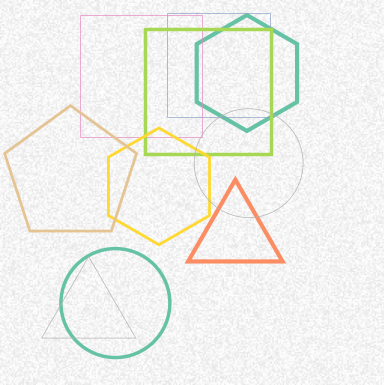[{"shape": "circle", "thickness": 2.5, "radius": 0.71, "center": [0.3, 0.213]}, {"shape": "hexagon", "thickness": 3, "radius": 0.75, "center": [0.641, 0.81]}, {"shape": "triangle", "thickness": 3, "radius": 0.71, "center": [0.611, 0.392]}, {"shape": "square", "thickness": 0.5, "radius": 0.67, "center": [0.567, 0.831]}, {"shape": "square", "thickness": 0.5, "radius": 0.79, "center": [0.367, 0.804]}, {"shape": "square", "thickness": 2.5, "radius": 0.82, "center": [0.54, 0.762]}, {"shape": "hexagon", "thickness": 2, "radius": 0.76, "center": [0.413, 0.516]}, {"shape": "pentagon", "thickness": 2, "radius": 0.9, "center": [0.183, 0.546]}, {"shape": "circle", "thickness": 0.5, "radius": 0.71, "center": [0.646, 0.576]}, {"shape": "triangle", "thickness": 0.5, "radius": 0.71, "center": [0.23, 0.192]}]